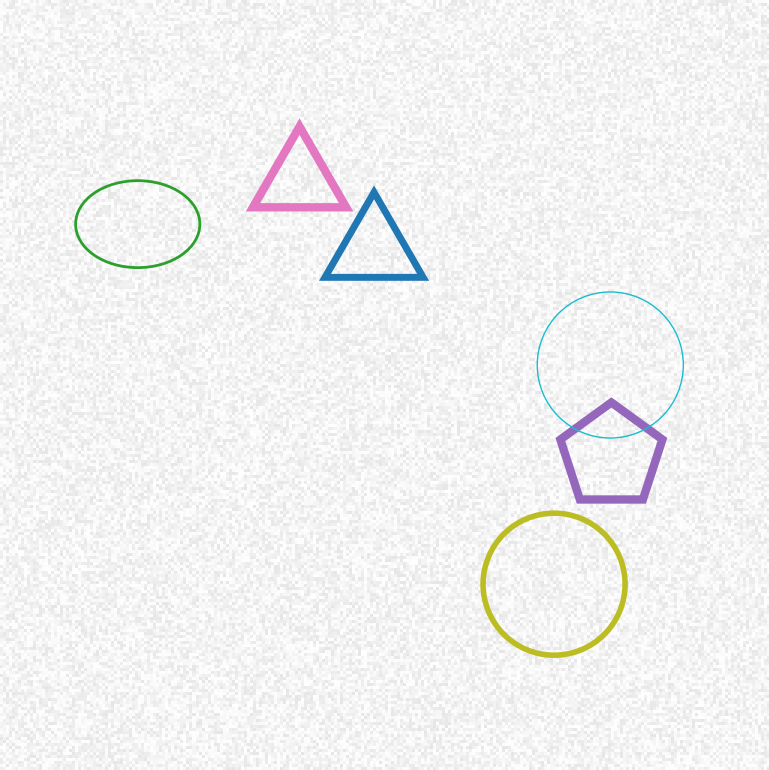[{"shape": "triangle", "thickness": 2.5, "radius": 0.37, "center": [0.486, 0.677]}, {"shape": "oval", "thickness": 1, "radius": 0.4, "center": [0.179, 0.709]}, {"shape": "pentagon", "thickness": 3, "radius": 0.35, "center": [0.794, 0.408]}, {"shape": "triangle", "thickness": 3, "radius": 0.35, "center": [0.389, 0.766]}, {"shape": "circle", "thickness": 2, "radius": 0.46, "center": [0.72, 0.241]}, {"shape": "circle", "thickness": 0.5, "radius": 0.47, "center": [0.793, 0.526]}]